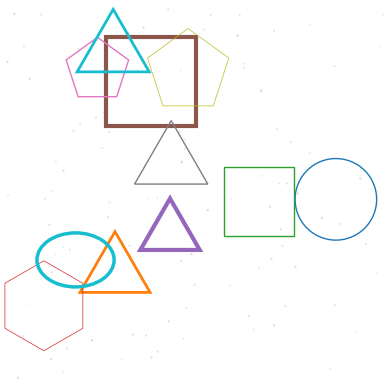[{"shape": "circle", "thickness": 1, "radius": 0.53, "center": [0.872, 0.482]}, {"shape": "triangle", "thickness": 2, "radius": 0.53, "center": [0.299, 0.293]}, {"shape": "square", "thickness": 1, "radius": 0.45, "center": [0.673, 0.477]}, {"shape": "hexagon", "thickness": 0.5, "radius": 0.58, "center": [0.114, 0.206]}, {"shape": "triangle", "thickness": 3, "radius": 0.45, "center": [0.442, 0.395]}, {"shape": "square", "thickness": 3, "radius": 0.58, "center": [0.393, 0.788]}, {"shape": "pentagon", "thickness": 1, "radius": 0.43, "center": [0.253, 0.818]}, {"shape": "triangle", "thickness": 1, "radius": 0.55, "center": [0.445, 0.577]}, {"shape": "pentagon", "thickness": 0.5, "radius": 0.56, "center": [0.489, 0.815]}, {"shape": "triangle", "thickness": 2, "radius": 0.54, "center": [0.294, 0.867]}, {"shape": "oval", "thickness": 2.5, "radius": 0.5, "center": [0.196, 0.325]}]